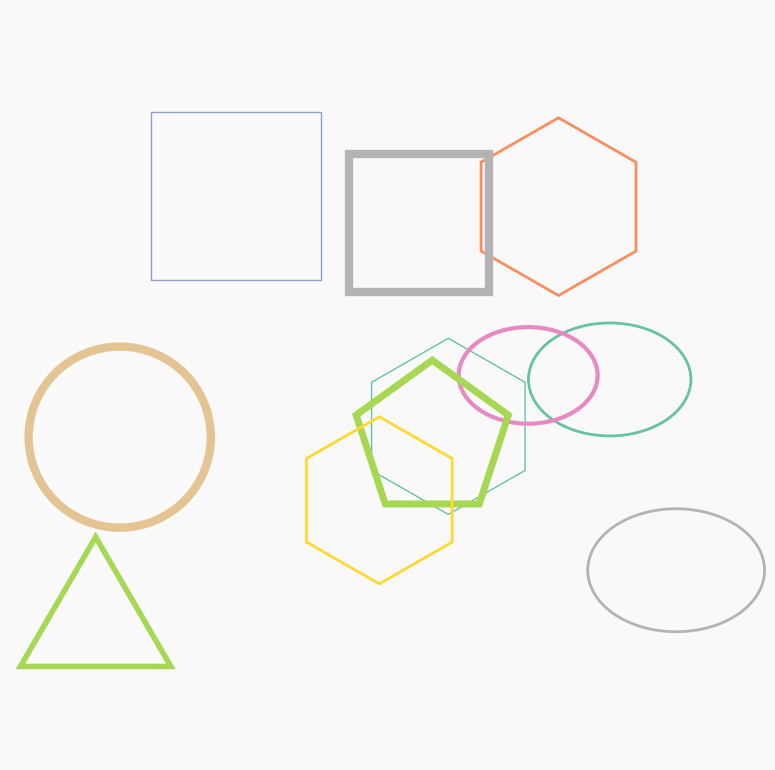[{"shape": "hexagon", "thickness": 0.5, "radius": 0.57, "center": [0.578, 0.446]}, {"shape": "oval", "thickness": 1, "radius": 0.52, "center": [0.787, 0.507]}, {"shape": "hexagon", "thickness": 1, "radius": 0.58, "center": [0.721, 0.732]}, {"shape": "square", "thickness": 0.5, "radius": 0.55, "center": [0.305, 0.745]}, {"shape": "oval", "thickness": 1.5, "radius": 0.45, "center": [0.682, 0.512]}, {"shape": "pentagon", "thickness": 2.5, "radius": 0.52, "center": [0.558, 0.429]}, {"shape": "triangle", "thickness": 2, "radius": 0.56, "center": [0.123, 0.191]}, {"shape": "hexagon", "thickness": 1, "radius": 0.54, "center": [0.489, 0.35]}, {"shape": "circle", "thickness": 3, "radius": 0.59, "center": [0.154, 0.432]}, {"shape": "oval", "thickness": 1, "radius": 0.57, "center": [0.872, 0.259]}, {"shape": "square", "thickness": 3, "radius": 0.45, "center": [0.541, 0.71]}]